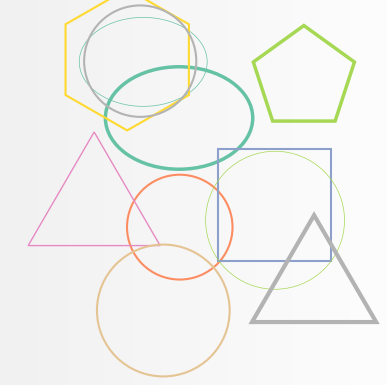[{"shape": "oval", "thickness": 0.5, "radius": 0.83, "center": [0.37, 0.839]}, {"shape": "oval", "thickness": 2.5, "radius": 0.95, "center": [0.462, 0.694]}, {"shape": "circle", "thickness": 1.5, "radius": 0.68, "center": [0.464, 0.41]}, {"shape": "square", "thickness": 1.5, "radius": 0.72, "center": [0.708, 0.468]}, {"shape": "triangle", "thickness": 1, "radius": 0.98, "center": [0.243, 0.46]}, {"shape": "pentagon", "thickness": 2.5, "radius": 0.69, "center": [0.784, 0.796]}, {"shape": "circle", "thickness": 0.5, "radius": 0.9, "center": [0.71, 0.428]}, {"shape": "hexagon", "thickness": 1.5, "radius": 0.92, "center": [0.328, 0.845]}, {"shape": "circle", "thickness": 1.5, "radius": 0.86, "center": [0.421, 0.194]}, {"shape": "circle", "thickness": 1.5, "radius": 0.72, "center": [0.362, 0.841]}, {"shape": "triangle", "thickness": 3, "radius": 0.92, "center": [0.811, 0.256]}]